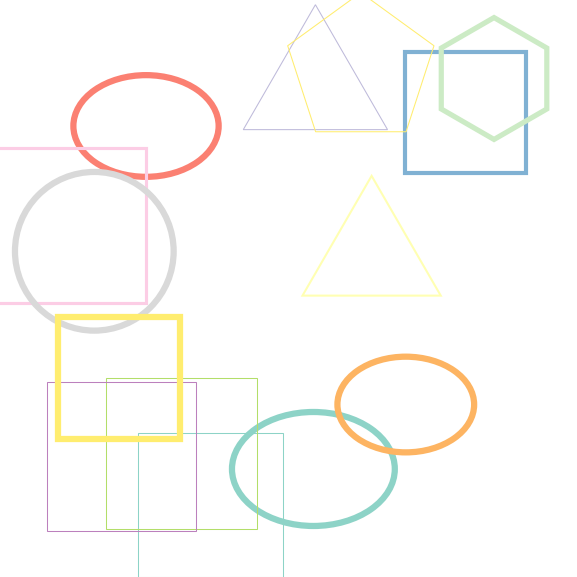[{"shape": "square", "thickness": 0.5, "radius": 0.63, "center": [0.365, 0.124]}, {"shape": "oval", "thickness": 3, "radius": 0.7, "center": [0.543, 0.187]}, {"shape": "triangle", "thickness": 1, "radius": 0.69, "center": [0.643, 0.556]}, {"shape": "triangle", "thickness": 0.5, "radius": 0.72, "center": [0.546, 0.847]}, {"shape": "oval", "thickness": 3, "radius": 0.63, "center": [0.253, 0.781]}, {"shape": "square", "thickness": 2, "radius": 0.52, "center": [0.806, 0.804]}, {"shape": "oval", "thickness": 3, "radius": 0.59, "center": [0.703, 0.299]}, {"shape": "square", "thickness": 0.5, "radius": 0.65, "center": [0.314, 0.214]}, {"shape": "square", "thickness": 1.5, "radius": 0.67, "center": [0.118, 0.609]}, {"shape": "circle", "thickness": 3, "radius": 0.69, "center": [0.163, 0.564]}, {"shape": "square", "thickness": 0.5, "radius": 0.65, "center": [0.211, 0.208]}, {"shape": "hexagon", "thickness": 2.5, "radius": 0.53, "center": [0.855, 0.863]}, {"shape": "pentagon", "thickness": 0.5, "radius": 0.67, "center": [0.625, 0.879]}, {"shape": "square", "thickness": 3, "radius": 0.53, "center": [0.206, 0.345]}]